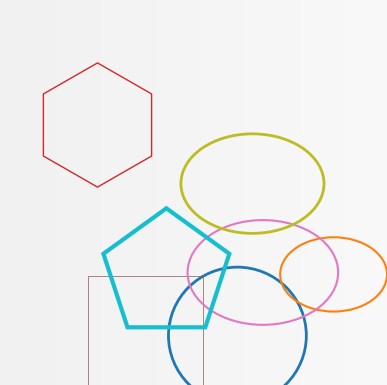[{"shape": "circle", "thickness": 2, "radius": 0.89, "center": [0.613, 0.128]}, {"shape": "oval", "thickness": 1.5, "radius": 0.69, "center": [0.861, 0.287]}, {"shape": "hexagon", "thickness": 1, "radius": 0.81, "center": [0.252, 0.675]}, {"shape": "square", "thickness": 0.5, "radius": 0.74, "center": [0.375, 0.135]}, {"shape": "oval", "thickness": 1.5, "radius": 0.97, "center": [0.678, 0.292]}, {"shape": "oval", "thickness": 2, "radius": 0.92, "center": [0.652, 0.523]}, {"shape": "pentagon", "thickness": 3, "radius": 0.85, "center": [0.429, 0.288]}]